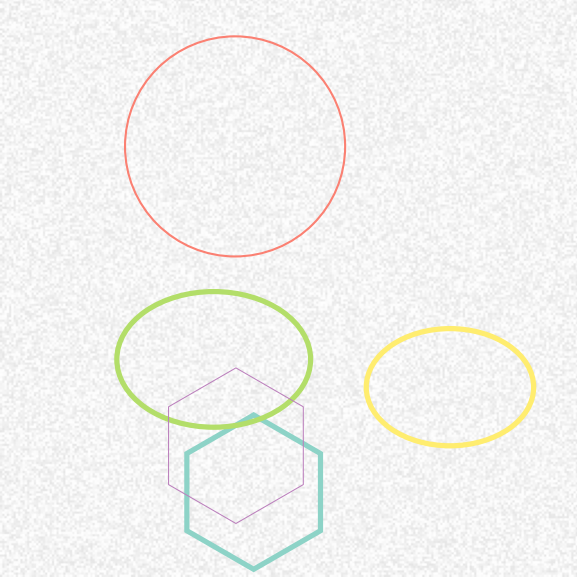[{"shape": "hexagon", "thickness": 2.5, "radius": 0.67, "center": [0.439, 0.147]}, {"shape": "circle", "thickness": 1, "radius": 0.95, "center": [0.407, 0.746]}, {"shape": "oval", "thickness": 2.5, "radius": 0.84, "center": [0.37, 0.377]}, {"shape": "hexagon", "thickness": 0.5, "radius": 0.67, "center": [0.409, 0.227]}, {"shape": "oval", "thickness": 2.5, "radius": 0.72, "center": [0.779, 0.329]}]